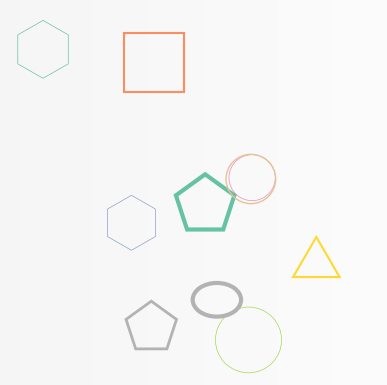[{"shape": "pentagon", "thickness": 3, "radius": 0.4, "center": [0.529, 0.468]}, {"shape": "hexagon", "thickness": 0.5, "radius": 0.38, "center": [0.111, 0.872]}, {"shape": "square", "thickness": 1.5, "radius": 0.39, "center": [0.396, 0.838]}, {"shape": "hexagon", "thickness": 0.5, "radius": 0.36, "center": [0.339, 0.421]}, {"shape": "circle", "thickness": 0.5, "radius": 0.3, "center": [0.651, 0.538]}, {"shape": "circle", "thickness": 0.5, "radius": 0.43, "center": [0.641, 0.117]}, {"shape": "triangle", "thickness": 1.5, "radius": 0.35, "center": [0.816, 0.315]}, {"shape": "circle", "thickness": 1, "radius": 0.32, "center": [0.647, 0.535]}, {"shape": "oval", "thickness": 3, "radius": 0.31, "center": [0.56, 0.221]}, {"shape": "pentagon", "thickness": 2, "radius": 0.34, "center": [0.39, 0.149]}]